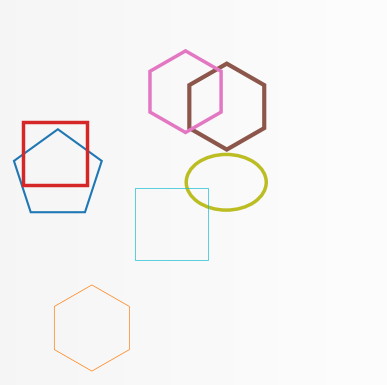[{"shape": "pentagon", "thickness": 1.5, "radius": 0.6, "center": [0.149, 0.545]}, {"shape": "hexagon", "thickness": 0.5, "radius": 0.56, "center": [0.237, 0.148]}, {"shape": "square", "thickness": 2.5, "radius": 0.41, "center": [0.143, 0.602]}, {"shape": "hexagon", "thickness": 3, "radius": 0.56, "center": [0.585, 0.723]}, {"shape": "hexagon", "thickness": 2.5, "radius": 0.53, "center": [0.479, 0.762]}, {"shape": "oval", "thickness": 2.5, "radius": 0.52, "center": [0.584, 0.527]}, {"shape": "square", "thickness": 0.5, "radius": 0.47, "center": [0.442, 0.418]}]